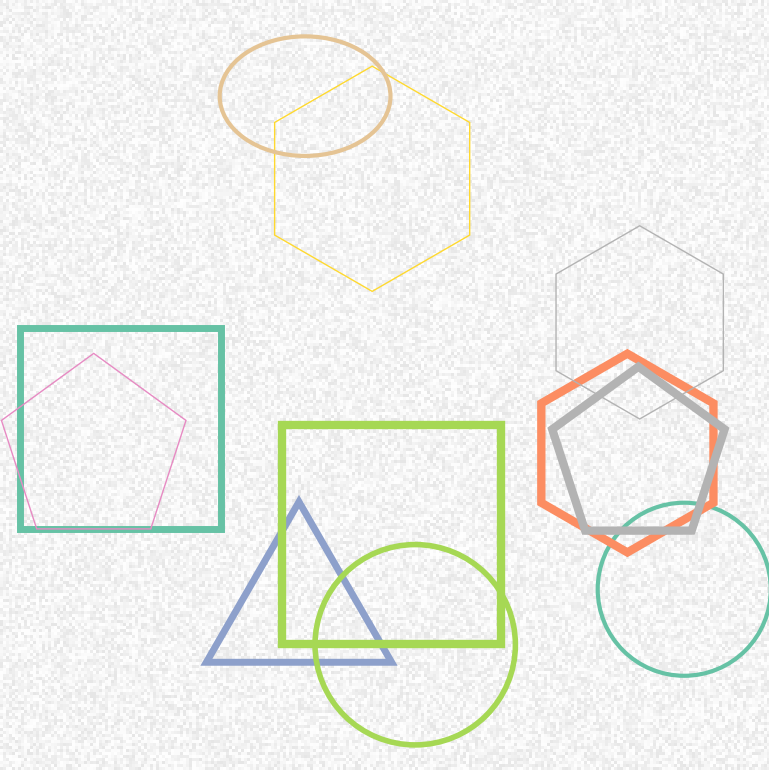[{"shape": "circle", "thickness": 1.5, "radius": 0.56, "center": [0.889, 0.235]}, {"shape": "square", "thickness": 2.5, "radius": 0.65, "center": [0.157, 0.443]}, {"shape": "hexagon", "thickness": 3, "radius": 0.65, "center": [0.815, 0.412]}, {"shape": "triangle", "thickness": 2.5, "radius": 0.69, "center": [0.388, 0.209]}, {"shape": "pentagon", "thickness": 0.5, "radius": 0.63, "center": [0.122, 0.415]}, {"shape": "circle", "thickness": 2, "radius": 0.65, "center": [0.539, 0.163]}, {"shape": "square", "thickness": 3, "radius": 0.71, "center": [0.509, 0.306]}, {"shape": "hexagon", "thickness": 0.5, "radius": 0.73, "center": [0.483, 0.768]}, {"shape": "oval", "thickness": 1.5, "radius": 0.55, "center": [0.396, 0.875]}, {"shape": "hexagon", "thickness": 0.5, "radius": 0.63, "center": [0.831, 0.581]}, {"shape": "pentagon", "thickness": 3, "radius": 0.59, "center": [0.829, 0.406]}]